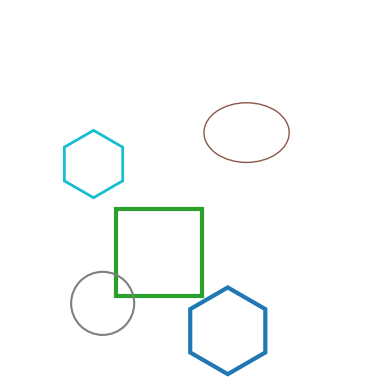[{"shape": "hexagon", "thickness": 3, "radius": 0.56, "center": [0.592, 0.141]}, {"shape": "square", "thickness": 3, "radius": 0.56, "center": [0.413, 0.343]}, {"shape": "oval", "thickness": 1, "radius": 0.55, "center": [0.64, 0.656]}, {"shape": "circle", "thickness": 1.5, "radius": 0.41, "center": [0.267, 0.212]}, {"shape": "hexagon", "thickness": 2, "radius": 0.44, "center": [0.243, 0.574]}]